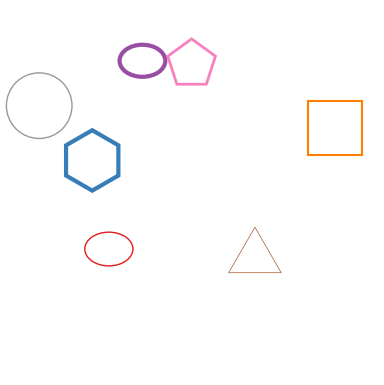[{"shape": "oval", "thickness": 1, "radius": 0.31, "center": [0.283, 0.353]}, {"shape": "hexagon", "thickness": 3, "radius": 0.39, "center": [0.24, 0.583]}, {"shape": "oval", "thickness": 3, "radius": 0.3, "center": [0.37, 0.842]}, {"shape": "square", "thickness": 1.5, "radius": 0.35, "center": [0.87, 0.668]}, {"shape": "triangle", "thickness": 0.5, "radius": 0.39, "center": [0.662, 0.331]}, {"shape": "pentagon", "thickness": 2, "radius": 0.33, "center": [0.498, 0.834]}, {"shape": "circle", "thickness": 1, "radius": 0.43, "center": [0.102, 0.726]}]